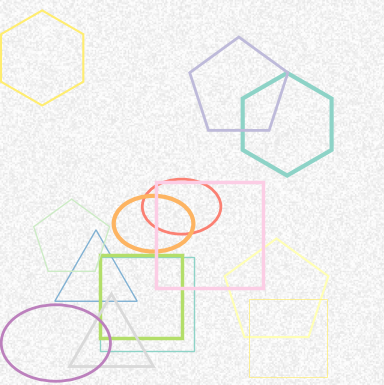[{"shape": "hexagon", "thickness": 3, "radius": 0.67, "center": [0.746, 0.677]}, {"shape": "square", "thickness": 1, "radius": 0.61, "center": [0.381, 0.211]}, {"shape": "pentagon", "thickness": 1.5, "radius": 0.71, "center": [0.718, 0.239]}, {"shape": "pentagon", "thickness": 2, "radius": 0.67, "center": [0.62, 0.77]}, {"shape": "oval", "thickness": 2, "radius": 0.51, "center": [0.472, 0.463]}, {"shape": "triangle", "thickness": 1, "radius": 0.62, "center": [0.249, 0.279]}, {"shape": "oval", "thickness": 3, "radius": 0.52, "center": [0.399, 0.419]}, {"shape": "square", "thickness": 2.5, "radius": 0.54, "center": [0.366, 0.23]}, {"shape": "square", "thickness": 2.5, "radius": 0.69, "center": [0.544, 0.389]}, {"shape": "triangle", "thickness": 2, "radius": 0.63, "center": [0.29, 0.111]}, {"shape": "oval", "thickness": 2, "radius": 0.71, "center": [0.145, 0.109]}, {"shape": "pentagon", "thickness": 1, "radius": 0.52, "center": [0.186, 0.379]}, {"shape": "square", "thickness": 0.5, "radius": 0.51, "center": [0.748, 0.123]}, {"shape": "hexagon", "thickness": 1.5, "radius": 0.62, "center": [0.11, 0.849]}]